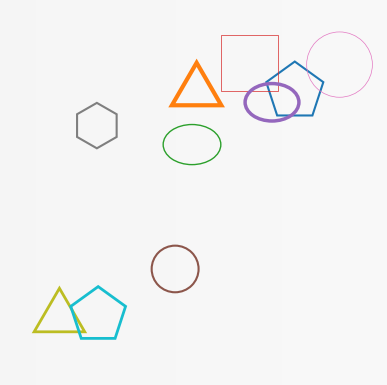[{"shape": "pentagon", "thickness": 1.5, "radius": 0.39, "center": [0.761, 0.763]}, {"shape": "triangle", "thickness": 3, "radius": 0.37, "center": [0.507, 0.763]}, {"shape": "oval", "thickness": 1, "radius": 0.37, "center": [0.495, 0.624]}, {"shape": "square", "thickness": 0.5, "radius": 0.36, "center": [0.644, 0.835]}, {"shape": "oval", "thickness": 2.5, "radius": 0.35, "center": [0.702, 0.734]}, {"shape": "circle", "thickness": 1.5, "radius": 0.3, "center": [0.452, 0.301]}, {"shape": "circle", "thickness": 0.5, "radius": 0.42, "center": [0.876, 0.832]}, {"shape": "hexagon", "thickness": 1.5, "radius": 0.29, "center": [0.25, 0.674]}, {"shape": "triangle", "thickness": 2, "radius": 0.38, "center": [0.153, 0.176]}, {"shape": "pentagon", "thickness": 2, "radius": 0.37, "center": [0.253, 0.181]}]